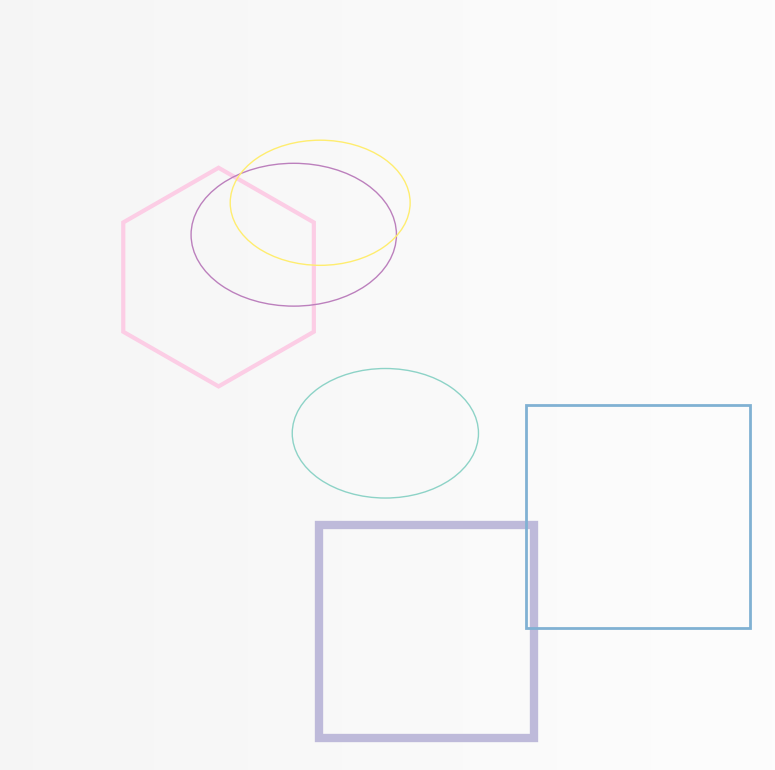[{"shape": "oval", "thickness": 0.5, "radius": 0.6, "center": [0.497, 0.437]}, {"shape": "square", "thickness": 3, "radius": 0.69, "center": [0.55, 0.18]}, {"shape": "square", "thickness": 1, "radius": 0.72, "center": [0.823, 0.329]}, {"shape": "hexagon", "thickness": 1.5, "radius": 0.71, "center": [0.282, 0.64]}, {"shape": "oval", "thickness": 0.5, "radius": 0.66, "center": [0.379, 0.695]}, {"shape": "oval", "thickness": 0.5, "radius": 0.58, "center": [0.413, 0.737]}]